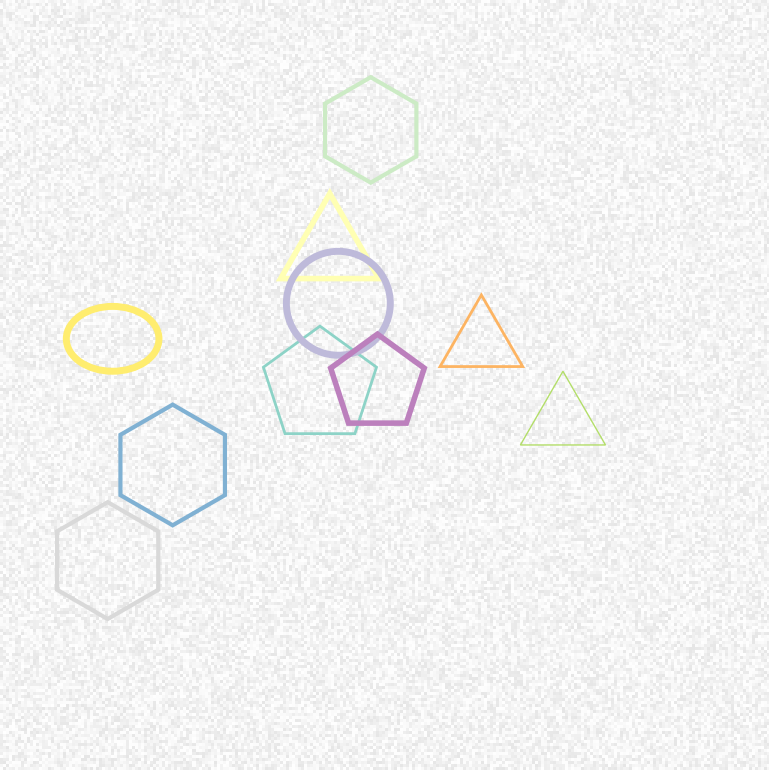[{"shape": "pentagon", "thickness": 1, "radius": 0.39, "center": [0.416, 0.499]}, {"shape": "triangle", "thickness": 2, "radius": 0.37, "center": [0.428, 0.675]}, {"shape": "circle", "thickness": 2.5, "radius": 0.34, "center": [0.439, 0.606]}, {"shape": "hexagon", "thickness": 1.5, "radius": 0.39, "center": [0.224, 0.396]}, {"shape": "triangle", "thickness": 1, "radius": 0.31, "center": [0.625, 0.555]}, {"shape": "triangle", "thickness": 0.5, "radius": 0.32, "center": [0.731, 0.454]}, {"shape": "hexagon", "thickness": 1.5, "radius": 0.38, "center": [0.14, 0.272]}, {"shape": "pentagon", "thickness": 2, "radius": 0.32, "center": [0.49, 0.502]}, {"shape": "hexagon", "thickness": 1.5, "radius": 0.34, "center": [0.481, 0.831]}, {"shape": "oval", "thickness": 2.5, "radius": 0.3, "center": [0.146, 0.56]}]